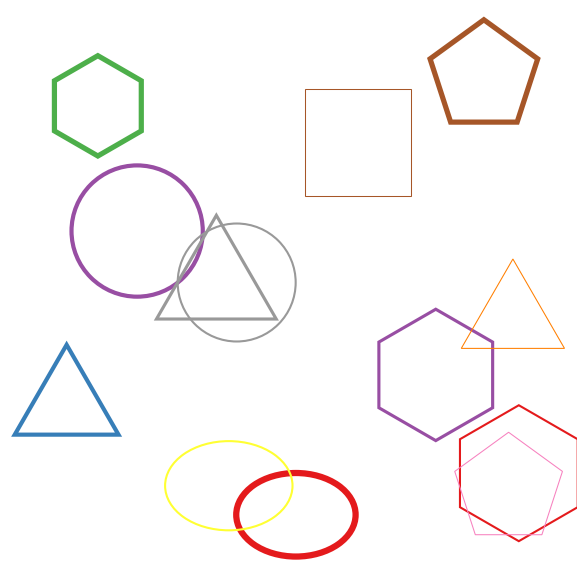[{"shape": "hexagon", "thickness": 1, "radius": 0.59, "center": [0.898, 0.18]}, {"shape": "oval", "thickness": 3, "radius": 0.52, "center": [0.512, 0.108]}, {"shape": "triangle", "thickness": 2, "radius": 0.52, "center": [0.115, 0.298]}, {"shape": "hexagon", "thickness": 2.5, "radius": 0.43, "center": [0.169, 0.816]}, {"shape": "circle", "thickness": 2, "radius": 0.57, "center": [0.237, 0.599]}, {"shape": "hexagon", "thickness": 1.5, "radius": 0.57, "center": [0.755, 0.35]}, {"shape": "triangle", "thickness": 0.5, "radius": 0.52, "center": [0.888, 0.447]}, {"shape": "oval", "thickness": 1, "radius": 0.55, "center": [0.396, 0.158]}, {"shape": "square", "thickness": 0.5, "radius": 0.46, "center": [0.62, 0.752]}, {"shape": "pentagon", "thickness": 2.5, "radius": 0.49, "center": [0.838, 0.867]}, {"shape": "pentagon", "thickness": 0.5, "radius": 0.49, "center": [0.881, 0.153]}, {"shape": "triangle", "thickness": 1.5, "radius": 0.6, "center": [0.375, 0.507]}, {"shape": "circle", "thickness": 1, "radius": 0.51, "center": [0.41, 0.51]}]